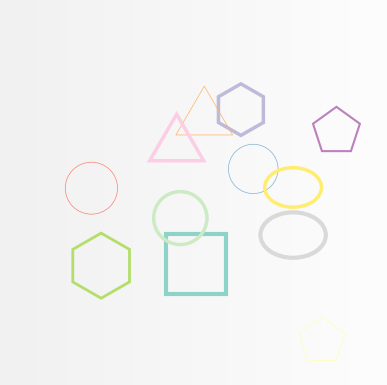[{"shape": "square", "thickness": 3, "radius": 0.39, "center": [0.505, 0.315]}, {"shape": "pentagon", "thickness": 0.5, "radius": 0.31, "center": [0.831, 0.114]}, {"shape": "hexagon", "thickness": 2.5, "radius": 0.33, "center": [0.622, 0.715]}, {"shape": "circle", "thickness": 0.5, "radius": 0.34, "center": [0.236, 0.511]}, {"shape": "circle", "thickness": 0.5, "radius": 0.32, "center": [0.654, 0.561]}, {"shape": "triangle", "thickness": 0.5, "radius": 0.42, "center": [0.527, 0.692]}, {"shape": "hexagon", "thickness": 2, "radius": 0.42, "center": [0.261, 0.31]}, {"shape": "triangle", "thickness": 2.5, "radius": 0.4, "center": [0.456, 0.623]}, {"shape": "oval", "thickness": 3, "radius": 0.42, "center": [0.756, 0.389]}, {"shape": "pentagon", "thickness": 1.5, "radius": 0.32, "center": [0.868, 0.659]}, {"shape": "circle", "thickness": 2.5, "radius": 0.34, "center": [0.465, 0.434]}, {"shape": "oval", "thickness": 2.5, "radius": 0.37, "center": [0.756, 0.513]}]